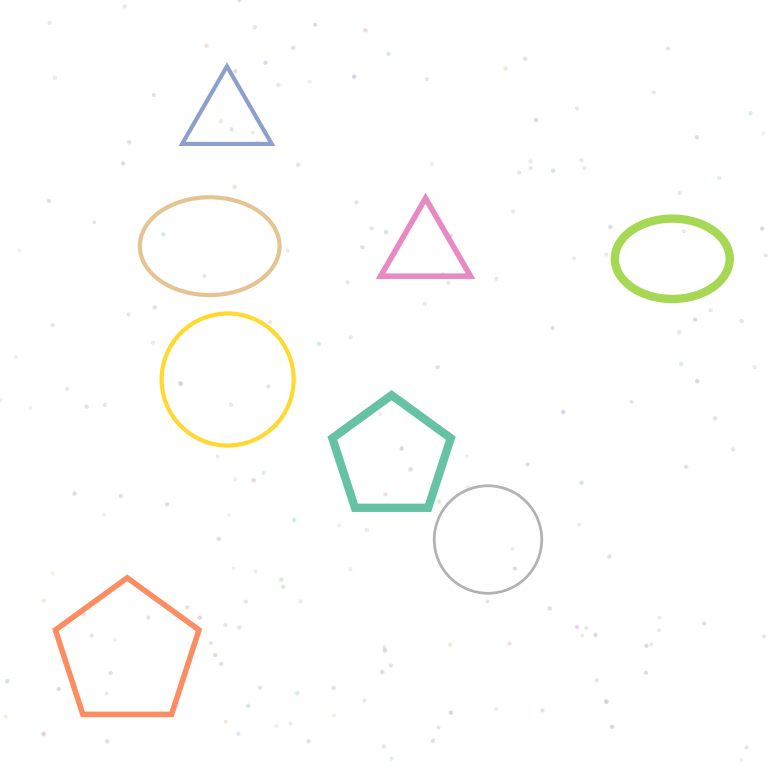[{"shape": "pentagon", "thickness": 3, "radius": 0.4, "center": [0.509, 0.406]}, {"shape": "pentagon", "thickness": 2, "radius": 0.49, "center": [0.165, 0.152]}, {"shape": "triangle", "thickness": 1.5, "radius": 0.34, "center": [0.295, 0.847]}, {"shape": "triangle", "thickness": 2, "radius": 0.34, "center": [0.553, 0.675]}, {"shape": "oval", "thickness": 3, "radius": 0.37, "center": [0.873, 0.664]}, {"shape": "circle", "thickness": 1.5, "radius": 0.43, "center": [0.296, 0.507]}, {"shape": "oval", "thickness": 1.5, "radius": 0.45, "center": [0.272, 0.68]}, {"shape": "circle", "thickness": 1, "radius": 0.35, "center": [0.634, 0.299]}]